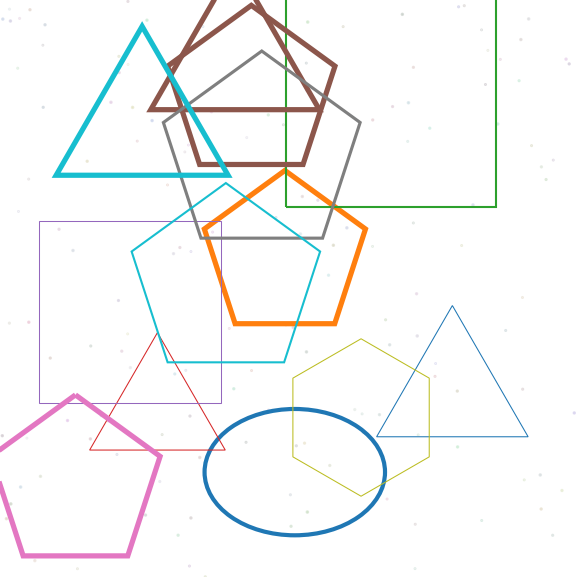[{"shape": "triangle", "thickness": 0.5, "radius": 0.76, "center": [0.783, 0.319]}, {"shape": "oval", "thickness": 2, "radius": 0.78, "center": [0.51, 0.182]}, {"shape": "pentagon", "thickness": 2.5, "radius": 0.73, "center": [0.493, 0.557]}, {"shape": "square", "thickness": 1, "radius": 0.91, "center": [0.678, 0.823]}, {"shape": "triangle", "thickness": 0.5, "radius": 0.68, "center": [0.273, 0.288]}, {"shape": "square", "thickness": 0.5, "radius": 0.79, "center": [0.226, 0.459]}, {"shape": "pentagon", "thickness": 2.5, "radius": 0.76, "center": [0.435, 0.838]}, {"shape": "triangle", "thickness": 2.5, "radius": 0.84, "center": [0.407, 0.893]}, {"shape": "pentagon", "thickness": 2.5, "radius": 0.77, "center": [0.131, 0.161]}, {"shape": "pentagon", "thickness": 1.5, "radius": 0.9, "center": [0.453, 0.732]}, {"shape": "hexagon", "thickness": 0.5, "radius": 0.68, "center": [0.625, 0.276]}, {"shape": "pentagon", "thickness": 1, "radius": 0.86, "center": [0.391, 0.511]}, {"shape": "triangle", "thickness": 2.5, "radius": 0.86, "center": [0.246, 0.782]}]